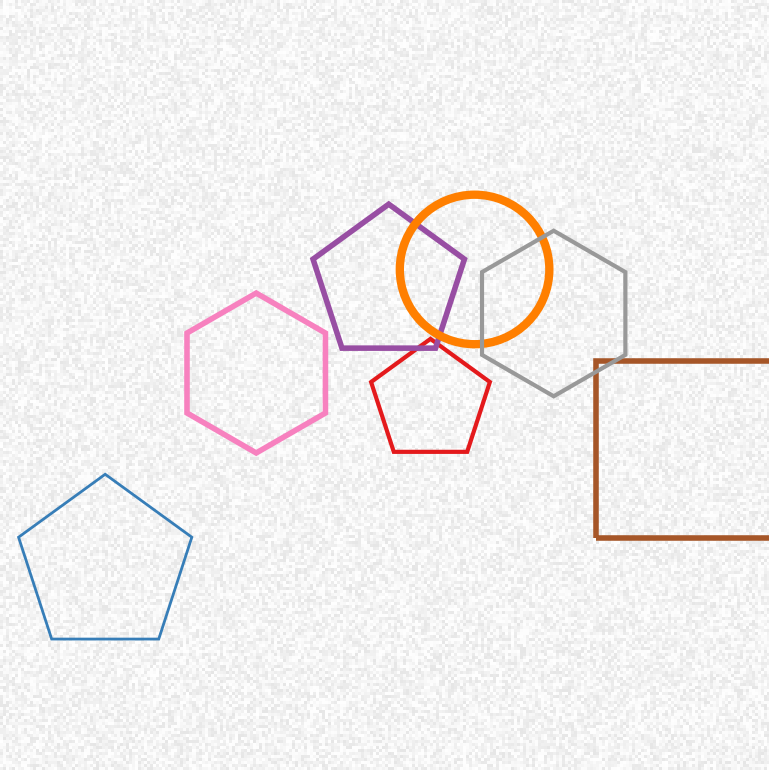[{"shape": "pentagon", "thickness": 1.5, "radius": 0.41, "center": [0.559, 0.479]}, {"shape": "pentagon", "thickness": 1, "radius": 0.59, "center": [0.137, 0.266]}, {"shape": "pentagon", "thickness": 2, "radius": 0.52, "center": [0.505, 0.631]}, {"shape": "circle", "thickness": 3, "radius": 0.49, "center": [0.616, 0.65]}, {"shape": "square", "thickness": 2, "radius": 0.57, "center": [0.889, 0.416]}, {"shape": "hexagon", "thickness": 2, "radius": 0.52, "center": [0.333, 0.516]}, {"shape": "hexagon", "thickness": 1.5, "radius": 0.54, "center": [0.719, 0.593]}]